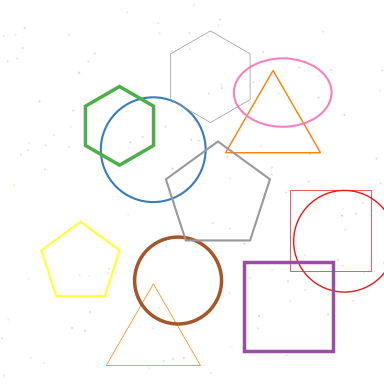[{"shape": "circle", "thickness": 1, "radius": 0.66, "center": [0.895, 0.373]}, {"shape": "square", "thickness": 0.5, "radius": 0.52, "center": [0.858, 0.402]}, {"shape": "circle", "thickness": 1.5, "radius": 0.68, "center": [0.398, 0.611]}, {"shape": "hexagon", "thickness": 2.5, "radius": 0.51, "center": [0.31, 0.673]}, {"shape": "square", "thickness": 2.5, "radius": 0.58, "center": [0.748, 0.205]}, {"shape": "triangle", "thickness": 0.5, "radius": 0.71, "center": [0.398, 0.121]}, {"shape": "triangle", "thickness": 1, "radius": 0.71, "center": [0.709, 0.675]}, {"shape": "pentagon", "thickness": 1.5, "radius": 0.53, "center": [0.209, 0.317]}, {"shape": "circle", "thickness": 2.5, "radius": 0.56, "center": [0.463, 0.271]}, {"shape": "oval", "thickness": 1.5, "radius": 0.63, "center": [0.734, 0.76]}, {"shape": "pentagon", "thickness": 1.5, "radius": 0.71, "center": [0.566, 0.49]}, {"shape": "hexagon", "thickness": 0.5, "radius": 0.6, "center": [0.547, 0.801]}]